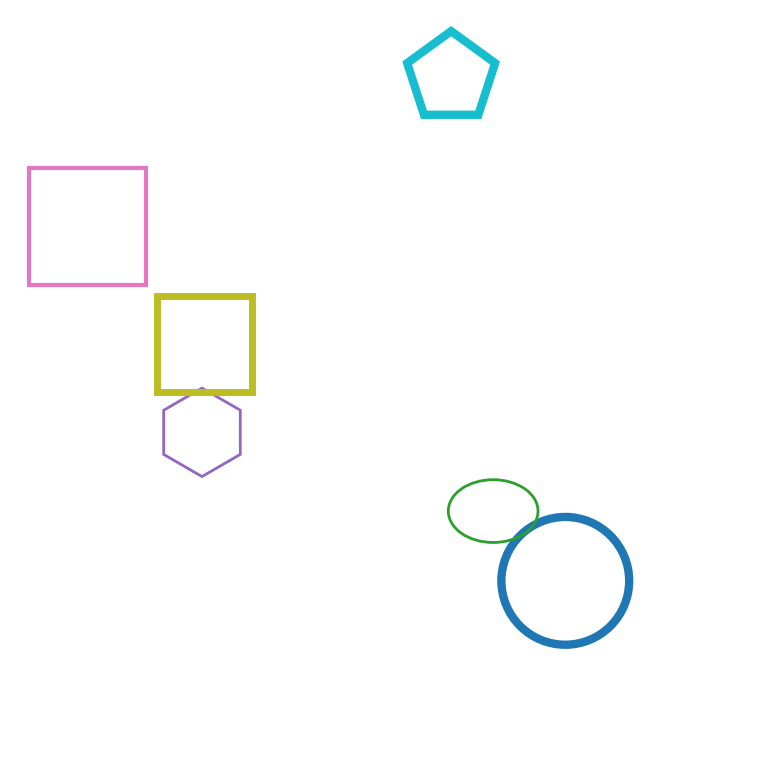[{"shape": "circle", "thickness": 3, "radius": 0.41, "center": [0.734, 0.246]}, {"shape": "oval", "thickness": 1, "radius": 0.29, "center": [0.64, 0.336]}, {"shape": "hexagon", "thickness": 1, "radius": 0.29, "center": [0.262, 0.439]}, {"shape": "square", "thickness": 1.5, "radius": 0.38, "center": [0.114, 0.706]}, {"shape": "square", "thickness": 2.5, "radius": 0.31, "center": [0.265, 0.553]}, {"shape": "pentagon", "thickness": 3, "radius": 0.3, "center": [0.586, 0.9]}]